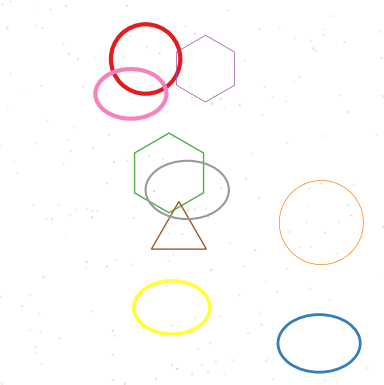[{"shape": "circle", "thickness": 3, "radius": 0.45, "center": [0.378, 0.847]}, {"shape": "oval", "thickness": 2, "radius": 0.53, "center": [0.829, 0.108]}, {"shape": "hexagon", "thickness": 1, "radius": 0.52, "center": [0.439, 0.551]}, {"shape": "hexagon", "thickness": 0.5, "radius": 0.43, "center": [0.534, 0.822]}, {"shape": "circle", "thickness": 0.5, "radius": 0.55, "center": [0.835, 0.422]}, {"shape": "oval", "thickness": 2.5, "radius": 0.49, "center": [0.446, 0.201]}, {"shape": "triangle", "thickness": 1, "radius": 0.41, "center": [0.465, 0.394]}, {"shape": "oval", "thickness": 3, "radius": 0.46, "center": [0.34, 0.756]}, {"shape": "oval", "thickness": 1.5, "radius": 0.54, "center": [0.486, 0.507]}]